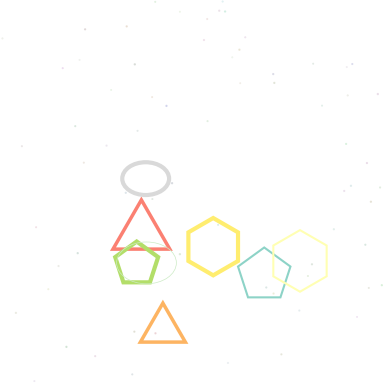[{"shape": "pentagon", "thickness": 1.5, "radius": 0.36, "center": [0.686, 0.286]}, {"shape": "hexagon", "thickness": 1.5, "radius": 0.4, "center": [0.779, 0.322]}, {"shape": "triangle", "thickness": 2.5, "radius": 0.43, "center": [0.367, 0.396]}, {"shape": "triangle", "thickness": 2.5, "radius": 0.34, "center": [0.423, 0.145]}, {"shape": "pentagon", "thickness": 3, "radius": 0.29, "center": [0.355, 0.314]}, {"shape": "oval", "thickness": 3, "radius": 0.3, "center": [0.378, 0.536]}, {"shape": "oval", "thickness": 0.5, "radius": 0.39, "center": [0.381, 0.317]}, {"shape": "hexagon", "thickness": 3, "radius": 0.37, "center": [0.554, 0.359]}]